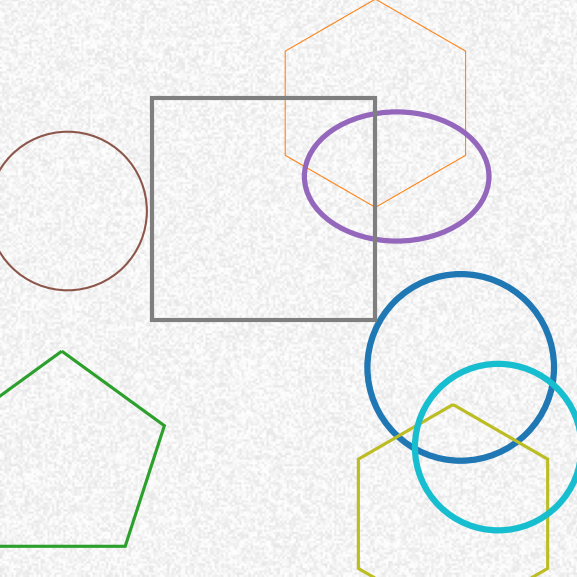[{"shape": "circle", "thickness": 3, "radius": 0.81, "center": [0.798, 0.363]}, {"shape": "hexagon", "thickness": 0.5, "radius": 0.9, "center": [0.65, 0.82]}, {"shape": "pentagon", "thickness": 1.5, "radius": 0.93, "center": [0.107, 0.204]}, {"shape": "oval", "thickness": 2.5, "radius": 0.8, "center": [0.687, 0.694]}, {"shape": "circle", "thickness": 1, "radius": 0.69, "center": [0.117, 0.634]}, {"shape": "square", "thickness": 2, "radius": 0.96, "center": [0.456, 0.637]}, {"shape": "hexagon", "thickness": 1.5, "radius": 0.95, "center": [0.784, 0.109]}, {"shape": "circle", "thickness": 3, "radius": 0.72, "center": [0.863, 0.225]}]